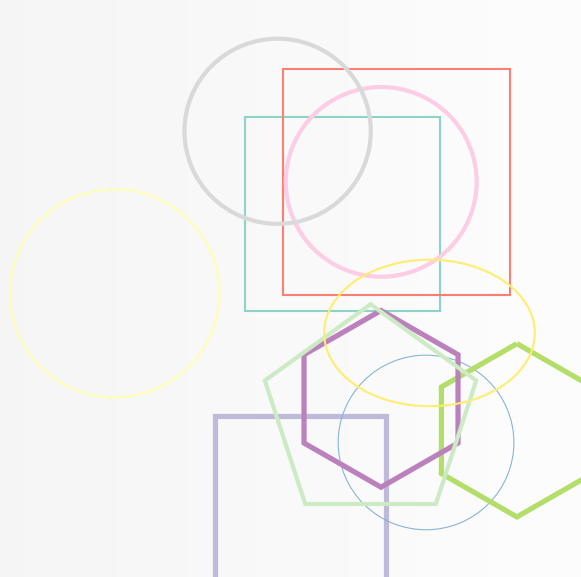[{"shape": "square", "thickness": 1, "radius": 0.84, "center": [0.589, 0.629]}, {"shape": "circle", "thickness": 1, "radius": 0.9, "center": [0.197, 0.491]}, {"shape": "square", "thickness": 2.5, "radius": 0.74, "center": [0.517, 0.131]}, {"shape": "square", "thickness": 1, "radius": 0.98, "center": [0.682, 0.684]}, {"shape": "circle", "thickness": 0.5, "radius": 0.76, "center": [0.733, 0.233]}, {"shape": "hexagon", "thickness": 2.5, "radius": 0.75, "center": [0.889, 0.254]}, {"shape": "circle", "thickness": 2, "radius": 0.82, "center": [0.656, 0.684]}, {"shape": "circle", "thickness": 2, "radius": 0.8, "center": [0.478, 0.772]}, {"shape": "hexagon", "thickness": 2.5, "radius": 0.76, "center": [0.656, 0.308]}, {"shape": "pentagon", "thickness": 2, "radius": 0.96, "center": [0.637, 0.281]}, {"shape": "oval", "thickness": 1, "radius": 0.91, "center": [0.739, 0.423]}]